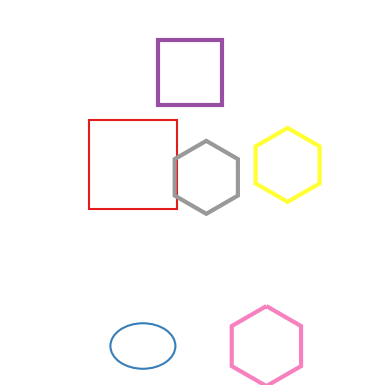[{"shape": "square", "thickness": 1.5, "radius": 0.57, "center": [0.345, 0.573]}, {"shape": "oval", "thickness": 1.5, "radius": 0.42, "center": [0.371, 0.101]}, {"shape": "square", "thickness": 3, "radius": 0.42, "center": [0.493, 0.812]}, {"shape": "hexagon", "thickness": 3, "radius": 0.48, "center": [0.747, 0.572]}, {"shape": "hexagon", "thickness": 3, "radius": 0.52, "center": [0.692, 0.101]}, {"shape": "hexagon", "thickness": 3, "radius": 0.47, "center": [0.536, 0.539]}]